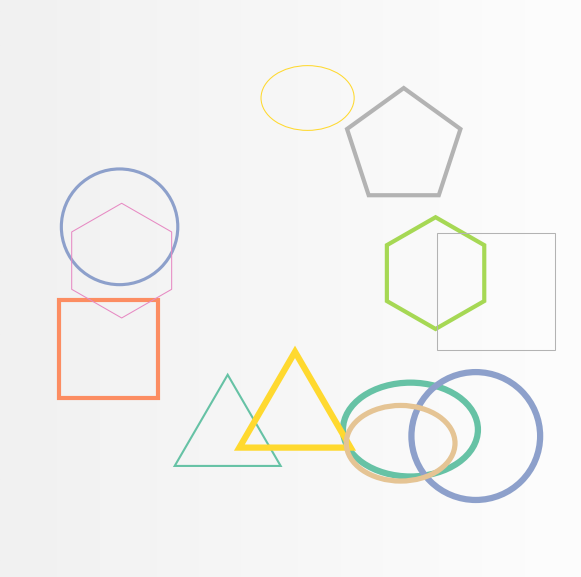[{"shape": "oval", "thickness": 3, "radius": 0.58, "center": [0.706, 0.255]}, {"shape": "triangle", "thickness": 1, "radius": 0.53, "center": [0.392, 0.245]}, {"shape": "square", "thickness": 2, "radius": 0.43, "center": [0.186, 0.395]}, {"shape": "circle", "thickness": 3, "radius": 0.55, "center": [0.819, 0.244]}, {"shape": "circle", "thickness": 1.5, "radius": 0.5, "center": [0.206, 0.606]}, {"shape": "hexagon", "thickness": 0.5, "radius": 0.5, "center": [0.209, 0.548]}, {"shape": "hexagon", "thickness": 2, "radius": 0.48, "center": [0.749, 0.526]}, {"shape": "triangle", "thickness": 3, "radius": 0.55, "center": [0.508, 0.279]}, {"shape": "oval", "thickness": 0.5, "radius": 0.4, "center": [0.529, 0.829]}, {"shape": "oval", "thickness": 2.5, "radius": 0.47, "center": [0.689, 0.232]}, {"shape": "square", "thickness": 0.5, "radius": 0.51, "center": [0.854, 0.494]}, {"shape": "pentagon", "thickness": 2, "radius": 0.51, "center": [0.695, 0.744]}]